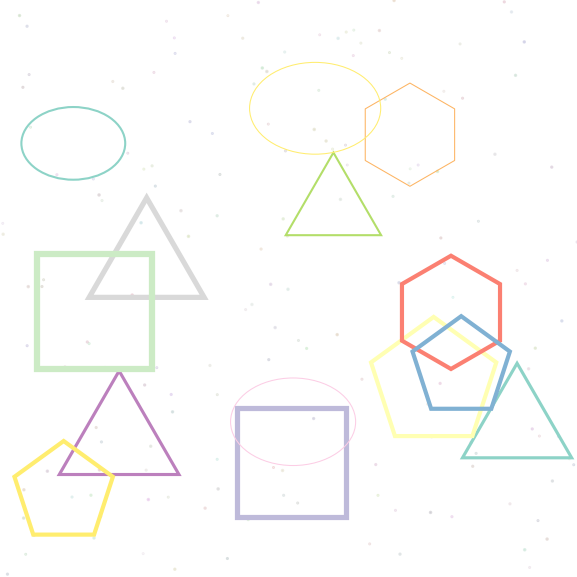[{"shape": "oval", "thickness": 1, "radius": 0.45, "center": [0.127, 0.751]}, {"shape": "triangle", "thickness": 1.5, "radius": 0.55, "center": [0.895, 0.261]}, {"shape": "pentagon", "thickness": 2, "radius": 0.57, "center": [0.751, 0.336]}, {"shape": "square", "thickness": 2.5, "radius": 0.47, "center": [0.504, 0.199]}, {"shape": "hexagon", "thickness": 2, "radius": 0.49, "center": [0.781, 0.458]}, {"shape": "pentagon", "thickness": 2, "radius": 0.44, "center": [0.799, 0.363]}, {"shape": "hexagon", "thickness": 0.5, "radius": 0.45, "center": [0.71, 0.766]}, {"shape": "triangle", "thickness": 1, "radius": 0.48, "center": [0.577, 0.64]}, {"shape": "oval", "thickness": 0.5, "radius": 0.54, "center": [0.508, 0.269]}, {"shape": "triangle", "thickness": 2.5, "radius": 0.57, "center": [0.254, 0.542]}, {"shape": "triangle", "thickness": 1.5, "radius": 0.6, "center": [0.206, 0.237]}, {"shape": "square", "thickness": 3, "radius": 0.5, "center": [0.164, 0.46]}, {"shape": "oval", "thickness": 0.5, "radius": 0.57, "center": [0.546, 0.812]}, {"shape": "pentagon", "thickness": 2, "radius": 0.45, "center": [0.11, 0.146]}]